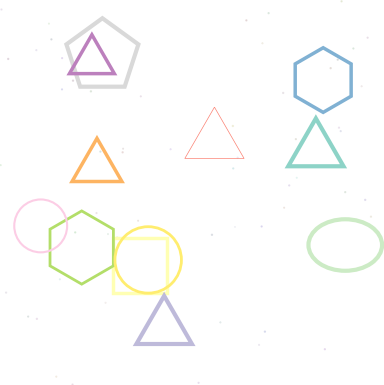[{"shape": "triangle", "thickness": 3, "radius": 0.41, "center": [0.82, 0.61]}, {"shape": "square", "thickness": 2.5, "radius": 0.35, "center": [0.364, 0.31]}, {"shape": "triangle", "thickness": 3, "radius": 0.42, "center": [0.426, 0.148]}, {"shape": "triangle", "thickness": 0.5, "radius": 0.44, "center": [0.557, 0.633]}, {"shape": "hexagon", "thickness": 2.5, "radius": 0.42, "center": [0.839, 0.792]}, {"shape": "triangle", "thickness": 2.5, "radius": 0.37, "center": [0.252, 0.566]}, {"shape": "hexagon", "thickness": 2, "radius": 0.48, "center": [0.212, 0.357]}, {"shape": "circle", "thickness": 1.5, "radius": 0.34, "center": [0.106, 0.413]}, {"shape": "pentagon", "thickness": 3, "radius": 0.49, "center": [0.266, 0.854]}, {"shape": "triangle", "thickness": 2.5, "radius": 0.34, "center": [0.239, 0.842]}, {"shape": "oval", "thickness": 3, "radius": 0.48, "center": [0.897, 0.364]}, {"shape": "circle", "thickness": 2, "radius": 0.43, "center": [0.385, 0.325]}]